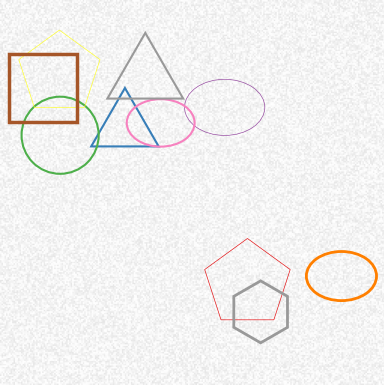[{"shape": "pentagon", "thickness": 0.5, "radius": 0.58, "center": [0.643, 0.264]}, {"shape": "triangle", "thickness": 1.5, "radius": 0.51, "center": [0.324, 0.67]}, {"shape": "circle", "thickness": 1.5, "radius": 0.5, "center": [0.156, 0.649]}, {"shape": "oval", "thickness": 0.5, "radius": 0.52, "center": [0.584, 0.721]}, {"shape": "oval", "thickness": 2, "radius": 0.46, "center": [0.887, 0.283]}, {"shape": "pentagon", "thickness": 0.5, "radius": 0.55, "center": [0.154, 0.811]}, {"shape": "square", "thickness": 2.5, "radius": 0.44, "center": [0.111, 0.771]}, {"shape": "oval", "thickness": 1.5, "radius": 0.44, "center": [0.417, 0.681]}, {"shape": "hexagon", "thickness": 2, "radius": 0.4, "center": [0.677, 0.19]}, {"shape": "triangle", "thickness": 1.5, "radius": 0.57, "center": [0.377, 0.801]}]